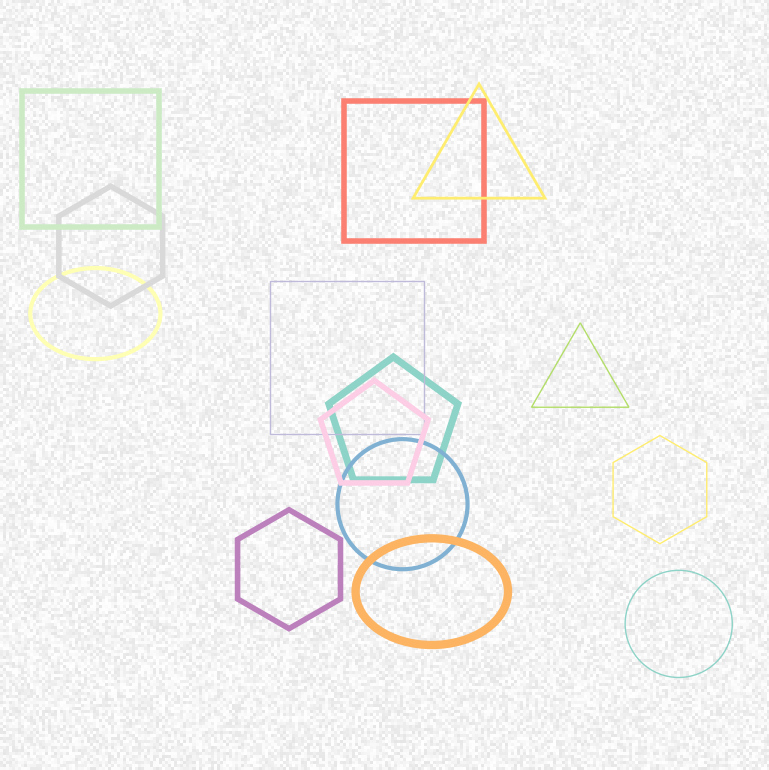[{"shape": "pentagon", "thickness": 2.5, "radius": 0.44, "center": [0.511, 0.448]}, {"shape": "circle", "thickness": 0.5, "radius": 0.35, "center": [0.881, 0.19]}, {"shape": "oval", "thickness": 1.5, "radius": 0.42, "center": [0.124, 0.593]}, {"shape": "square", "thickness": 0.5, "radius": 0.5, "center": [0.45, 0.536]}, {"shape": "square", "thickness": 2, "radius": 0.45, "center": [0.537, 0.778]}, {"shape": "circle", "thickness": 1.5, "radius": 0.42, "center": [0.523, 0.345]}, {"shape": "oval", "thickness": 3, "radius": 0.49, "center": [0.561, 0.232]}, {"shape": "triangle", "thickness": 0.5, "radius": 0.37, "center": [0.754, 0.508]}, {"shape": "pentagon", "thickness": 2, "radius": 0.37, "center": [0.486, 0.432]}, {"shape": "hexagon", "thickness": 2, "radius": 0.39, "center": [0.144, 0.68]}, {"shape": "hexagon", "thickness": 2, "radius": 0.39, "center": [0.375, 0.261]}, {"shape": "square", "thickness": 2, "radius": 0.44, "center": [0.117, 0.793]}, {"shape": "triangle", "thickness": 1, "radius": 0.49, "center": [0.622, 0.792]}, {"shape": "hexagon", "thickness": 0.5, "radius": 0.35, "center": [0.857, 0.364]}]